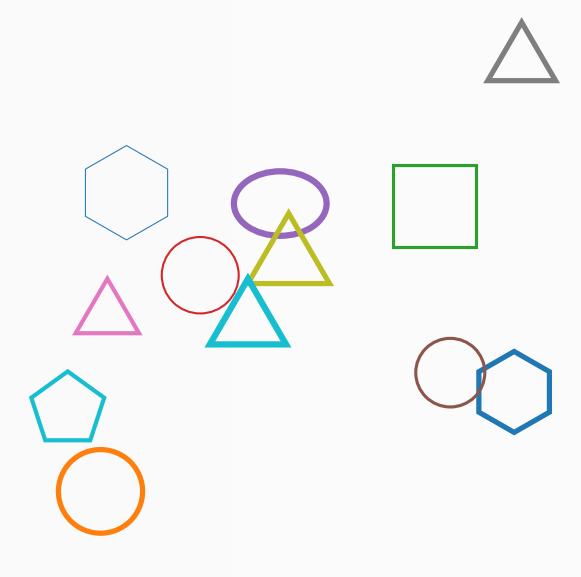[{"shape": "hexagon", "thickness": 2.5, "radius": 0.35, "center": [0.885, 0.32]}, {"shape": "hexagon", "thickness": 0.5, "radius": 0.41, "center": [0.218, 0.665]}, {"shape": "circle", "thickness": 2.5, "radius": 0.36, "center": [0.173, 0.148]}, {"shape": "square", "thickness": 1.5, "radius": 0.36, "center": [0.747, 0.642]}, {"shape": "circle", "thickness": 1, "radius": 0.33, "center": [0.344, 0.523]}, {"shape": "oval", "thickness": 3, "radius": 0.4, "center": [0.482, 0.647]}, {"shape": "circle", "thickness": 1.5, "radius": 0.3, "center": [0.775, 0.354]}, {"shape": "triangle", "thickness": 2, "radius": 0.31, "center": [0.185, 0.454]}, {"shape": "triangle", "thickness": 2.5, "radius": 0.34, "center": [0.897, 0.893]}, {"shape": "triangle", "thickness": 2.5, "radius": 0.4, "center": [0.497, 0.549]}, {"shape": "pentagon", "thickness": 2, "radius": 0.33, "center": [0.117, 0.29]}, {"shape": "triangle", "thickness": 3, "radius": 0.38, "center": [0.427, 0.441]}]